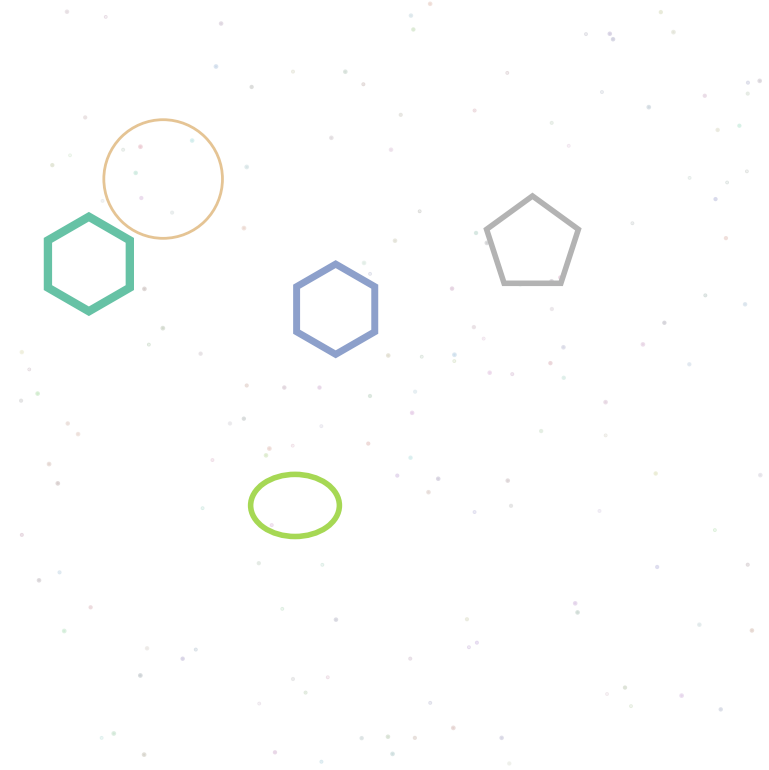[{"shape": "hexagon", "thickness": 3, "radius": 0.31, "center": [0.115, 0.657]}, {"shape": "hexagon", "thickness": 2.5, "radius": 0.29, "center": [0.436, 0.598]}, {"shape": "oval", "thickness": 2, "radius": 0.29, "center": [0.383, 0.344]}, {"shape": "circle", "thickness": 1, "radius": 0.39, "center": [0.212, 0.768]}, {"shape": "pentagon", "thickness": 2, "radius": 0.31, "center": [0.692, 0.683]}]